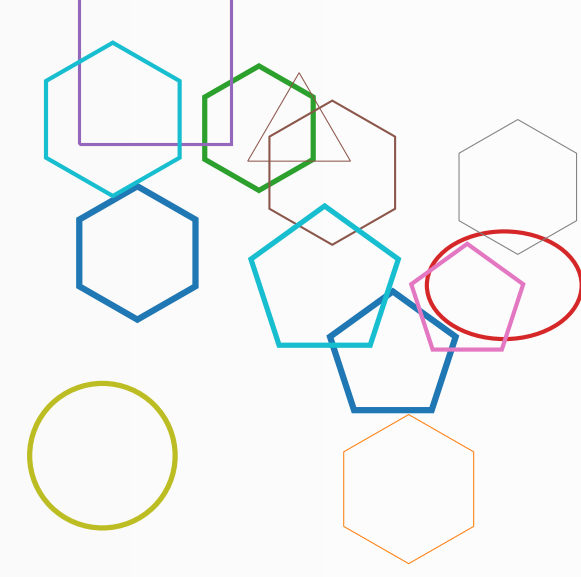[{"shape": "hexagon", "thickness": 3, "radius": 0.58, "center": [0.236, 0.561]}, {"shape": "pentagon", "thickness": 3, "radius": 0.57, "center": [0.676, 0.381]}, {"shape": "hexagon", "thickness": 0.5, "radius": 0.65, "center": [0.703, 0.152]}, {"shape": "hexagon", "thickness": 2.5, "radius": 0.54, "center": [0.446, 0.777]}, {"shape": "oval", "thickness": 2, "radius": 0.67, "center": [0.868, 0.505]}, {"shape": "square", "thickness": 1.5, "radius": 0.65, "center": [0.267, 0.879]}, {"shape": "triangle", "thickness": 0.5, "radius": 0.51, "center": [0.515, 0.771]}, {"shape": "hexagon", "thickness": 1, "radius": 0.62, "center": [0.572, 0.7]}, {"shape": "pentagon", "thickness": 2, "radius": 0.51, "center": [0.804, 0.476]}, {"shape": "hexagon", "thickness": 0.5, "radius": 0.58, "center": [0.891, 0.675]}, {"shape": "circle", "thickness": 2.5, "radius": 0.63, "center": [0.176, 0.21]}, {"shape": "hexagon", "thickness": 2, "radius": 0.66, "center": [0.194, 0.793]}, {"shape": "pentagon", "thickness": 2.5, "radius": 0.67, "center": [0.559, 0.509]}]